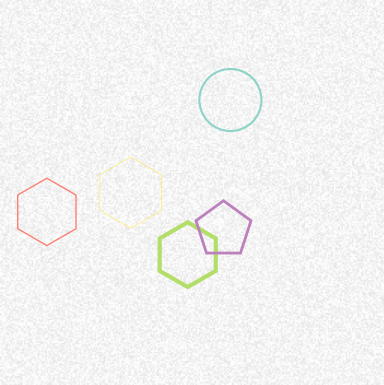[{"shape": "circle", "thickness": 1.5, "radius": 0.4, "center": [0.598, 0.74]}, {"shape": "hexagon", "thickness": 1, "radius": 0.44, "center": [0.122, 0.45]}, {"shape": "hexagon", "thickness": 3, "radius": 0.42, "center": [0.488, 0.339]}, {"shape": "pentagon", "thickness": 2, "radius": 0.38, "center": [0.58, 0.403]}, {"shape": "hexagon", "thickness": 0.5, "radius": 0.46, "center": [0.339, 0.5]}]